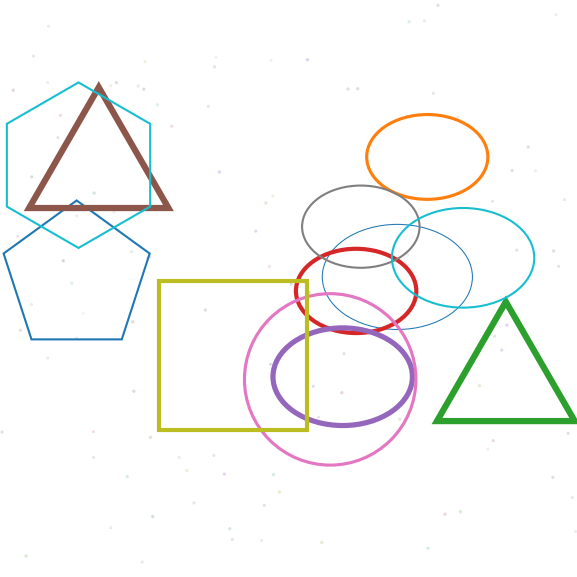[{"shape": "oval", "thickness": 0.5, "radius": 0.65, "center": [0.688, 0.52]}, {"shape": "pentagon", "thickness": 1, "radius": 0.66, "center": [0.133, 0.519]}, {"shape": "oval", "thickness": 1.5, "radius": 0.52, "center": [0.74, 0.727]}, {"shape": "triangle", "thickness": 3, "radius": 0.69, "center": [0.876, 0.339]}, {"shape": "oval", "thickness": 2, "radius": 0.52, "center": [0.617, 0.495]}, {"shape": "oval", "thickness": 2.5, "radius": 0.6, "center": [0.593, 0.347]}, {"shape": "triangle", "thickness": 3, "radius": 0.7, "center": [0.171, 0.709]}, {"shape": "circle", "thickness": 1.5, "radius": 0.74, "center": [0.572, 0.342]}, {"shape": "oval", "thickness": 1, "radius": 0.51, "center": [0.625, 0.607]}, {"shape": "square", "thickness": 2, "radius": 0.64, "center": [0.404, 0.383]}, {"shape": "hexagon", "thickness": 1, "radius": 0.72, "center": [0.136, 0.713]}, {"shape": "oval", "thickness": 1, "radius": 0.62, "center": [0.802, 0.553]}]